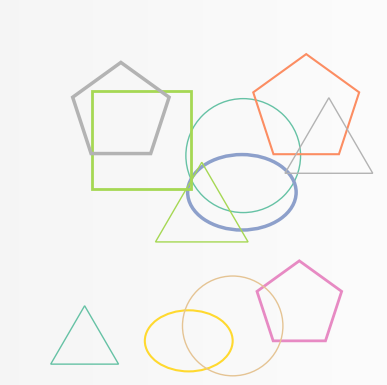[{"shape": "triangle", "thickness": 1, "radius": 0.51, "center": [0.218, 0.105]}, {"shape": "circle", "thickness": 1, "radius": 0.74, "center": [0.628, 0.596]}, {"shape": "pentagon", "thickness": 1.5, "radius": 0.72, "center": [0.79, 0.716]}, {"shape": "oval", "thickness": 2.5, "radius": 0.7, "center": [0.624, 0.501]}, {"shape": "pentagon", "thickness": 2, "radius": 0.57, "center": [0.772, 0.208]}, {"shape": "square", "thickness": 2, "radius": 0.63, "center": [0.365, 0.637]}, {"shape": "triangle", "thickness": 1, "radius": 0.69, "center": [0.521, 0.441]}, {"shape": "oval", "thickness": 1.5, "radius": 0.57, "center": [0.487, 0.115]}, {"shape": "circle", "thickness": 1, "radius": 0.65, "center": [0.601, 0.153]}, {"shape": "triangle", "thickness": 1, "radius": 0.65, "center": [0.849, 0.615]}, {"shape": "pentagon", "thickness": 2.5, "radius": 0.65, "center": [0.312, 0.707]}]